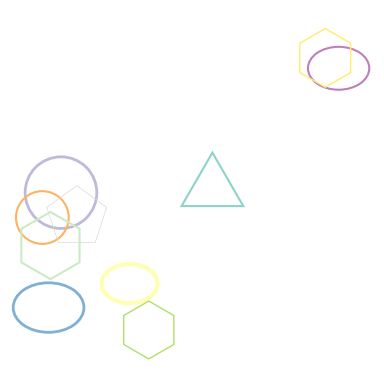[{"shape": "triangle", "thickness": 1.5, "radius": 0.46, "center": [0.552, 0.511]}, {"shape": "oval", "thickness": 3, "radius": 0.36, "center": [0.337, 0.263]}, {"shape": "circle", "thickness": 2, "radius": 0.47, "center": [0.158, 0.5]}, {"shape": "oval", "thickness": 2, "radius": 0.46, "center": [0.126, 0.201]}, {"shape": "circle", "thickness": 1.5, "radius": 0.34, "center": [0.11, 0.435]}, {"shape": "hexagon", "thickness": 1, "radius": 0.38, "center": [0.386, 0.143]}, {"shape": "pentagon", "thickness": 0.5, "radius": 0.41, "center": [0.199, 0.436]}, {"shape": "oval", "thickness": 1.5, "radius": 0.4, "center": [0.879, 0.823]}, {"shape": "hexagon", "thickness": 1.5, "radius": 0.44, "center": [0.131, 0.362]}, {"shape": "hexagon", "thickness": 1, "radius": 0.38, "center": [0.845, 0.85]}]